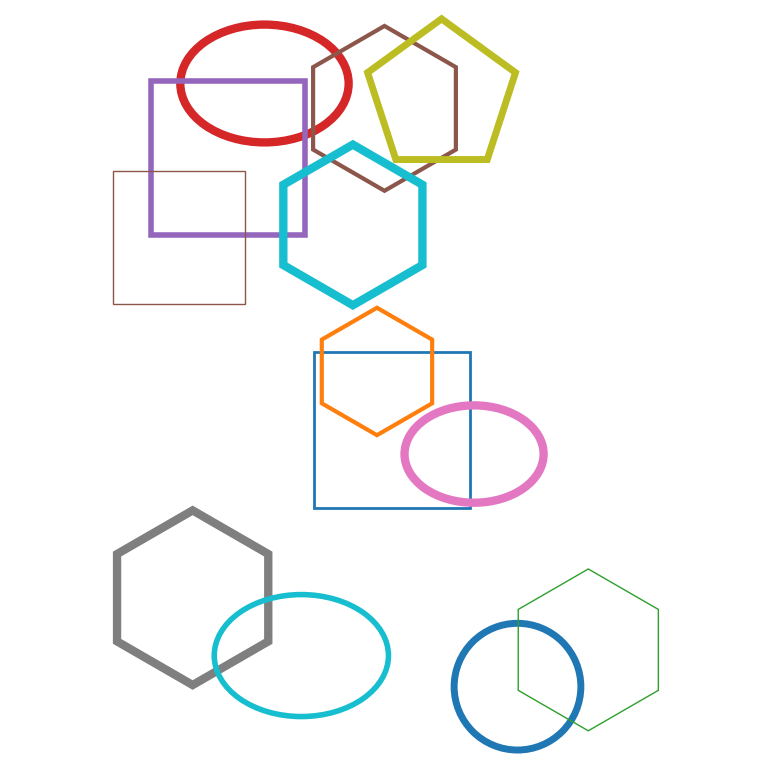[{"shape": "circle", "thickness": 2.5, "radius": 0.41, "center": [0.672, 0.108]}, {"shape": "square", "thickness": 1, "radius": 0.51, "center": [0.509, 0.442]}, {"shape": "hexagon", "thickness": 1.5, "radius": 0.41, "center": [0.49, 0.518]}, {"shape": "hexagon", "thickness": 0.5, "radius": 0.53, "center": [0.764, 0.156]}, {"shape": "oval", "thickness": 3, "radius": 0.55, "center": [0.343, 0.892]}, {"shape": "square", "thickness": 2, "radius": 0.5, "center": [0.296, 0.795]}, {"shape": "square", "thickness": 0.5, "radius": 0.43, "center": [0.232, 0.691]}, {"shape": "hexagon", "thickness": 1.5, "radius": 0.54, "center": [0.499, 0.859]}, {"shape": "oval", "thickness": 3, "radius": 0.45, "center": [0.616, 0.41]}, {"shape": "hexagon", "thickness": 3, "radius": 0.57, "center": [0.25, 0.224]}, {"shape": "pentagon", "thickness": 2.5, "radius": 0.5, "center": [0.573, 0.875]}, {"shape": "oval", "thickness": 2, "radius": 0.57, "center": [0.391, 0.149]}, {"shape": "hexagon", "thickness": 3, "radius": 0.52, "center": [0.458, 0.708]}]